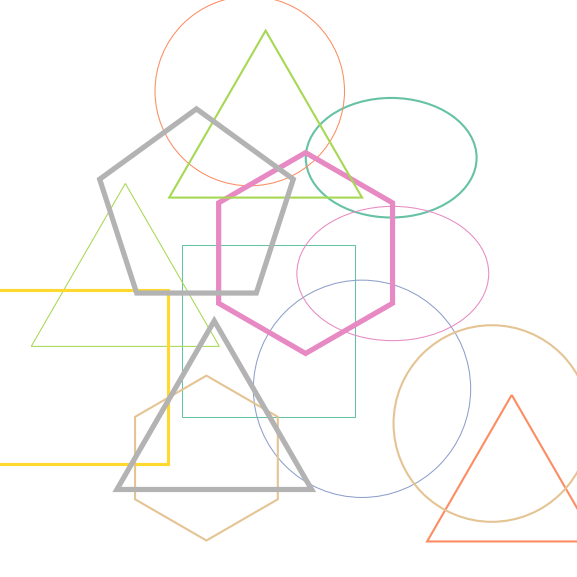[{"shape": "square", "thickness": 0.5, "radius": 0.75, "center": [0.465, 0.426]}, {"shape": "oval", "thickness": 1, "radius": 0.74, "center": [0.677, 0.726]}, {"shape": "circle", "thickness": 0.5, "radius": 0.82, "center": [0.432, 0.841]}, {"shape": "triangle", "thickness": 1, "radius": 0.85, "center": [0.886, 0.146]}, {"shape": "circle", "thickness": 0.5, "radius": 0.94, "center": [0.627, 0.326]}, {"shape": "hexagon", "thickness": 2.5, "radius": 0.87, "center": [0.529, 0.561]}, {"shape": "oval", "thickness": 0.5, "radius": 0.83, "center": [0.68, 0.526]}, {"shape": "triangle", "thickness": 0.5, "radius": 0.94, "center": [0.217, 0.493]}, {"shape": "triangle", "thickness": 1, "radius": 0.96, "center": [0.46, 0.753]}, {"shape": "square", "thickness": 1.5, "radius": 0.75, "center": [0.141, 0.346]}, {"shape": "hexagon", "thickness": 1, "radius": 0.71, "center": [0.357, 0.206]}, {"shape": "circle", "thickness": 1, "radius": 0.85, "center": [0.852, 0.266]}, {"shape": "triangle", "thickness": 2.5, "radius": 0.97, "center": [0.371, 0.249]}, {"shape": "pentagon", "thickness": 2.5, "radius": 0.88, "center": [0.34, 0.634]}]